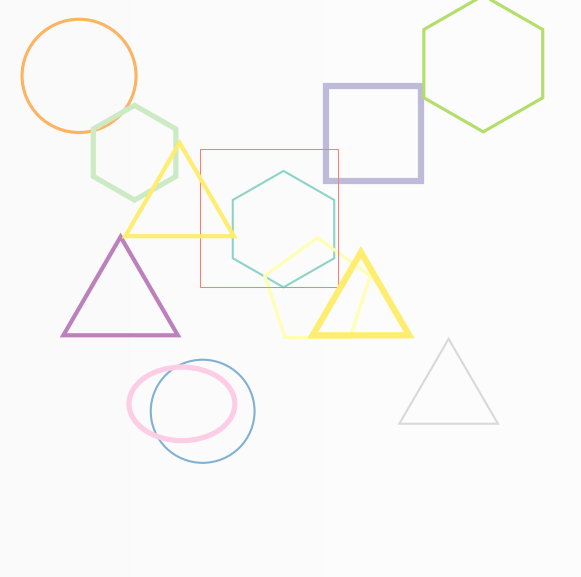[{"shape": "hexagon", "thickness": 1, "radius": 0.5, "center": [0.488, 0.602]}, {"shape": "pentagon", "thickness": 1.5, "radius": 0.48, "center": [0.546, 0.492]}, {"shape": "square", "thickness": 3, "radius": 0.41, "center": [0.643, 0.768]}, {"shape": "square", "thickness": 0.5, "radius": 0.59, "center": [0.463, 0.622]}, {"shape": "circle", "thickness": 1, "radius": 0.45, "center": [0.349, 0.287]}, {"shape": "circle", "thickness": 1.5, "radius": 0.49, "center": [0.136, 0.868]}, {"shape": "hexagon", "thickness": 1.5, "radius": 0.59, "center": [0.831, 0.889]}, {"shape": "oval", "thickness": 2.5, "radius": 0.46, "center": [0.313, 0.3]}, {"shape": "triangle", "thickness": 1, "radius": 0.49, "center": [0.772, 0.314]}, {"shape": "triangle", "thickness": 2, "radius": 0.57, "center": [0.207, 0.475]}, {"shape": "hexagon", "thickness": 2.5, "radius": 0.41, "center": [0.232, 0.735]}, {"shape": "triangle", "thickness": 2, "radius": 0.54, "center": [0.309, 0.644]}, {"shape": "triangle", "thickness": 3, "radius": 0.48, "center": [0.621, 0.466]}]